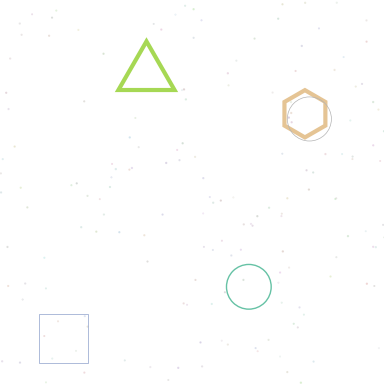[{"shape": "circle", "thickness": 1, "radius": 0.29, "center": [0.646, 0.255]}, {"shape": "square", "thickness": 0.5, "radius": 0.32, "center": [0.165, 0.121]}, {"shape": "triangle", "thickness": 3, "radius": 0.42, "center": [0.38, 0.808]}, {"shape": "hexagon", "thickness": 3, "radius": 0.31, "center": [0.792, 0.704]}, {"shape": "circle", "thickness": 0.5, "radius": 0.29, "center": [0.804, 0.691]}]